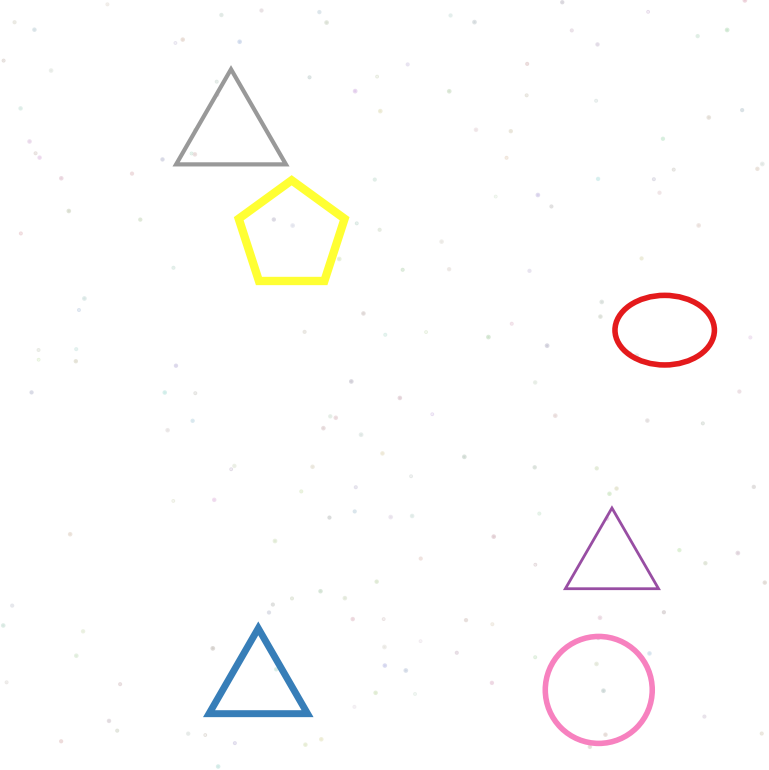[{"shape": "oval", "thickness": 2, "radius": 0.32, "center": [0.863, 0.571]}, {"shape": "triangle", "thickness": 2.5, "radius": 0.37, "center": [0.335, 0.11]}, {"shape": "triangle", "thickness": 1, "radius": 0.35, "center": [0.795, 0.27]}, {"shape": "pentagon", "thickness": 3, "radius": 0.36, "center": [0.379, 0.694]}, {"shape": "circle", "thickness": 2, "radius": 0.35, "center": [0.778, 0.104]}, {"shape": "triangle", "thickness": 1.5, "radius": 0.41, "center": [0.3, 0.828]}]